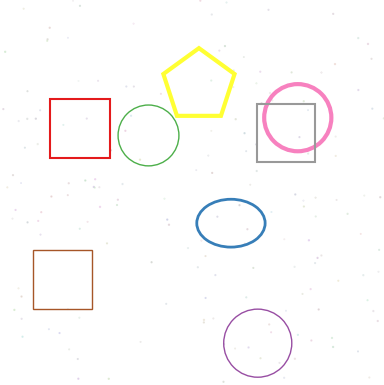[{"shape": "square", "thickness": 1.5, "radius": 0.39, "center": [0.208, 0.666]}, {"shape": "oval", "thickness": 2, "radius": 0.44, "center": [0.6, 0.42]}, {"shape": "circle", "thickness": 1, "radius": 0.4, "center": [0.386, 0.648]}, {"shape": "circle", "thickness": 1, "radius": 0.44, "center": [0.669, 0.109]}, {"shape": "pentagon", "thickness": 3, "radius": 0.49, "center": [0.517, 0.778]}, {"shape": "square", "thickness": 1, "radius": 0.38, "center": [0.163, 0.274]}, {"shape": "circle", "thickness": 3, "radius": 0.44, "center": [0.773, 0.694]}, {"shape": "square", "thickness": 1.5, "radius": 0.37, "center": [0.743, 0.654]}]